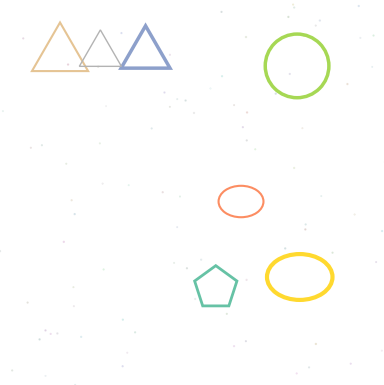[{"shape": "pentagon", "thickness": 2, "radius": 0.29, "center": [0.56, 0.252]}, {"shape": "oval", "thickness": 1.5, "radius": 0.29, "center": [0.626, 0.477]}, {"shape": "triangle", "thickness": 2.5, "radius": 0.37, "center": [0.378, 0.86]}, {"shape": "circle", "thickness": 2.5, "radius": 0.41, "center": [0.772, 0.829]}, {"shape": "oval", "thickness": 3, "radius": 0.43, "center": [0.779, 0.281]}, {"shape": "triangle", "thickness": 1.5, "radius": 0.42, "center": [0.156, 0.857]}, {"shape": "triangle", "thickness": 1, "radius": 0.32, "center": [0.261, 0.859]}]